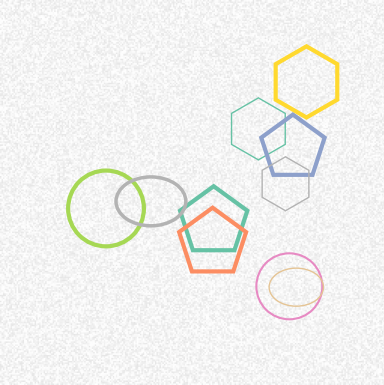[{"shape": "hexagon", "thickness": 1, "radius": 0.4, "center": [0.671, 0.665]}, {"shape": "pentagon", "thickness": 3, "radius": 0.46, "center": [0.555, 0.424]}, {"shape": "pentagon", "thickness": 3, "radius": 0.46, "center": [0.552, 0.369]}, {"shape": "pentagon", "thickness": 3, "radius": 0.43, "center": [0.761, 0.616]}, {"shape": "circle", "thickness": 1.5, "radius": 0.43, "center": [0.752, 0.256]}, {"shape": "circle", "thickness": 3, "radius": 0.49, "center": [0.275, 0.459]}, {"shape": "hexagon", "thickness": 3, "radius": 0.46, "center": [0.796, 0.787]}, {"shape": "oval", "thickness": 1, "radius": 0.35, "center": [0.77, 0.254]}, {"shape": "hexagon", "thickness": 1, "radius": 0.35, "center": [0.742, 0.523]}, {"shape": "oval", "thickness": 2.5, "radius": 0.45, "center": [0.392, 0.477]}]